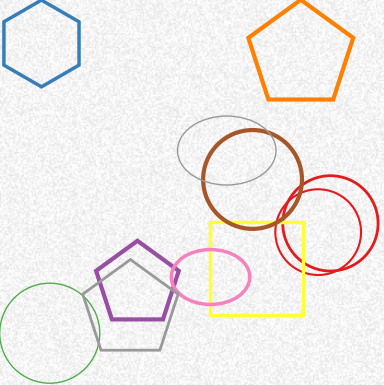[{"shape": "circle", "thickness": 1.5, "radius": 0.56, "center": [0.826, 0.397]}, {"shape": "circle", "thickness": 2, "radius": 0.62, "center": [0.858, 0.42]}, {"shape": "hexagon", "thickness": 2.5, "radius": 0.56, "center": [0.108, 0.887]}, {"shape": "circle", "thickness": 1, "radius": 0.65, "center": [0.129, 0.135]}, {"shape": "pentagon", "thickness": 3, "radius": 0.56, "center": [0.357, 0.262]}, {"shape": "pentagon", "thickness": 3, "radius": 0.72, "center": [0.781, 0.857]}, {"shape": "square", "thickness": 2.5, "radius": 0.61, "center": [0.665, 0.302]}, {"shape": "circle", "thickness": 3, "radius": 0.64, "center": [0.656, 0.534]}, {"shape": "oval", "thickness": 2.5, "radius": 0.51, "center": [0.547, 0.28]}, {"shape": "pentagon", "thickness": 2, "radius": 0.65, "center": [0.339, 0.196]}, {"shape": "oval", "thickness": 1, "radius": 0.64, "center": [0.589, 0.609]}]